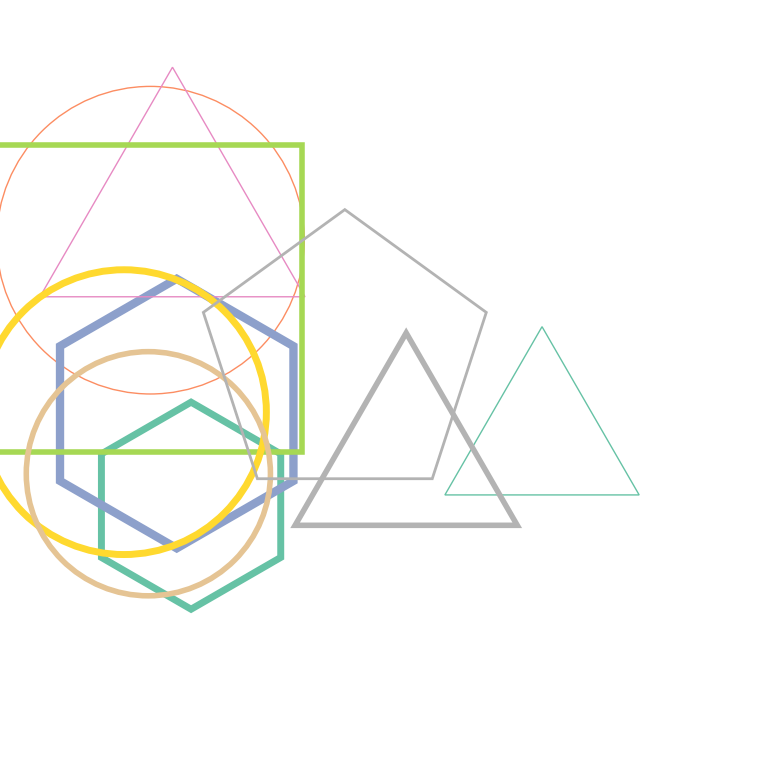[{"shape": "hexagon", "thickness": 2.5, "radius": 0.67, "center": [0.248, 0.343]}, {"shape": "triangle", "thickness": 0.5, "radius": 0.73, "center": [0.704, 0.43]}, {"shape": "circle", "thickness": 0.5, "radius": 1.0, "center": [0.195, 0.688]}, {"shape": "hexagon", "thickness": 3, "radius": 0.88, "center": [0.23, 0.463]}, {"shape": "triangle", "thickness": 0.5, "radius": 0.99, "center": [0.224, 0.714]}, {"shape": "square", "thickness": 2, "radius": 1.0, "center": [0.193, 0.612]}, {"shape": "circle", "thickness": 2.5, "radius": 0.92, "center": [0.161, 0.465]}, {"shape": "circle", "thickness": 2, "radius": 0.79, "center": [0.193, 0.385]}, {"shape": "triangle", "thickness": 2, "radius": 0.83, "center": [0.528, 0.401]}, {"shape": "pentagon", "thickness": 1, "radius": 0.97, "center": [0.448, 0.535]}]